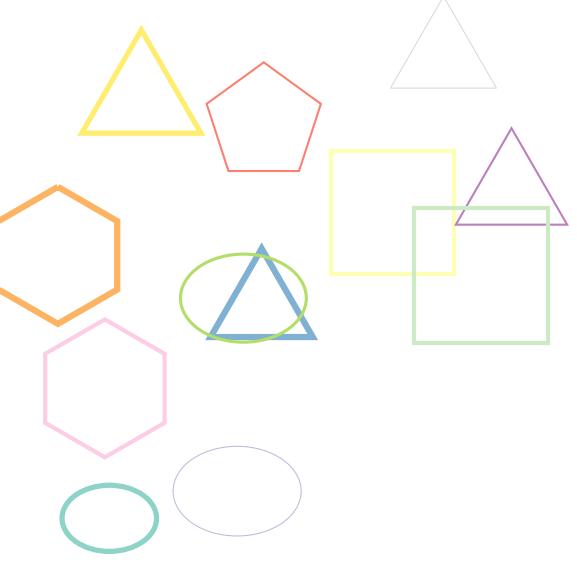[{"shape": "oval", "thickness": 2.5, "radius": 0.41, "center": [0.189, 0.102]}, {"shape": "square", "thickness": 2, "radius": 0.53, "center": [0.679, 0.632]}, {"shape": "oval", "thickness": 0.5, "radius": 0.55, "center": [0.411, 0.149]}, {"shape": "pentagon", "thickness": 1, "radius": 0.52, "center": [0.457, 0.787]}, {"shape": "triangle", "thickness": 3, "radius": 0.51, "center": [0.453, 0.467]}, {"shape": "hexagon", "thickness": 3, "radius": 0.59, "center": [0.1, 0.557]}, {"shape": "oval", "thickness": 1.5, "radius": 0.54, "center": [0.421, 0.483]}, {"shape": "hexagon", "thickness": 2, "radius": 0.6, "center": [0.182, 0.327]}, {"shape": "triangle", "thickness": 0.5, "radius": 0.53, "center": [0.768, 0.9]}, {"shape": "triangle", "thickness": 1, "radius": 0.56, "center": [0.886, 0.666]}, {"shape": "square", "thickness": 2, "radius": 0.58, "center": [0.833, 0.523]}, {"shape": "triangle", "thickness": 2.5, "radius": 0.6, "center": [0.245, 0.828]}]